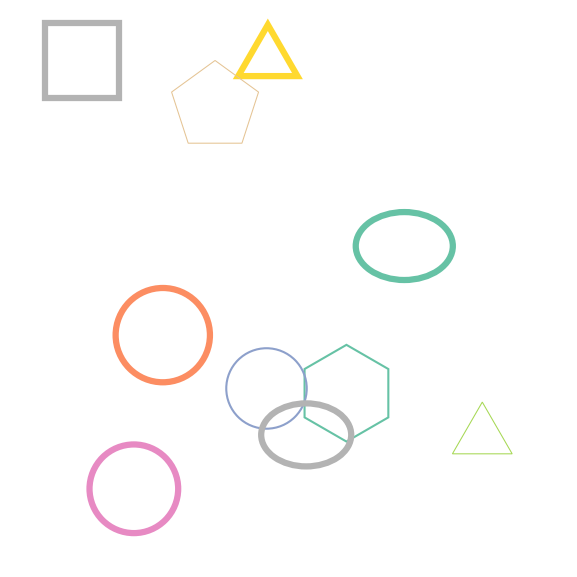[{"shape": "hexagon", "thickness": 1, "radius": 0.42, "center": [0.6, 0.318]}, {"shape": "oval", "thickness": 3, "radius": 0.42, "center": [0.7, 0.573]}, {"shape": "circle", "thickness": 3, "radius": 0.41, "center": [0.282, 0.419]}, {"shape": "circle", "thickness": 1, "radius": 0.35, "center": [0.461, 0.326]}, {"shape": "circle", "thickness": 3, "radius": 0.38, "center": [0.232, 0.153]}, {"shape": "triangle", "thickness": 0.5, "radius": 0.3, "center": [0.835, 0.243]}, {"shape": "triangle", "thickness": 3, "radius": 0.3, "center": [0.464, 0.897]}, {"shape": "pentagon", "thickness": 0.5, "radius": 0.4, "center": [0.372, 0.815]}, {"shape": "oval", "thickness": 3, "radius": 0.39, "center": [0.53, 0.246]}, {"shape": "square", "thickness": 3, "radius": 0.32, "center": [0.142, 0.895]}]